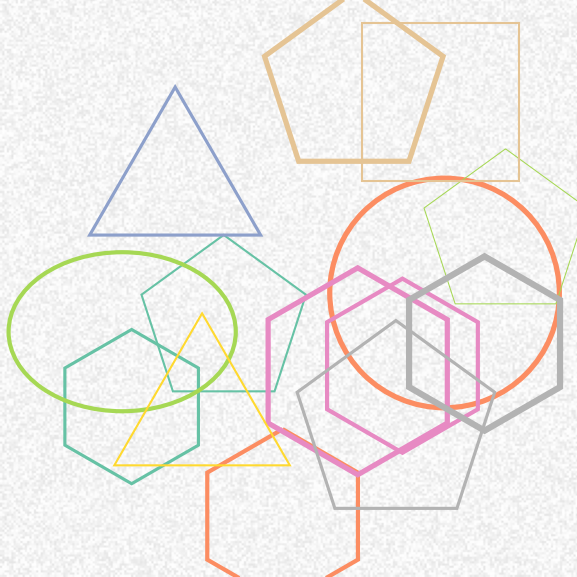[{"shape": "pentagon", "thickness": 1, "radius": 0.75, "center": [0.387, 0.443]}, {"shape": "hexagon", "thickness": 1.5, "radius": 0.67, "center": [0.228, 0.295]}, {"shape": "circle", "thickness": 2.5, "radius": 0.99, "center": [0.77, 0.492]}, {"shape": "hexagon", "thickness": 2, "radius": 0.75, "center": [0.489, 0.105]}, {"shape": "triangle", "thickness": 1.5, "radius": 0.85, "center": [0.303, 0.678]}, {"shape": "hexagon", "thickness": 2, "radius": 0.75, "center": [0.697, 0.366]}, {"shape": "hexagon", "thickness": 2.5, "radius": 0.9, "center": [0.619, 0.356]}, {"shape": "oval", "thickness": 2, "radius": 0.98, "center": [0.212, 0.425]}, {"shape": "pentagon", "thickness": 0.5, "radius": 0.74, "center": [0.875, 0.593]}, {"shape": "triangle", "thickness": 1, "radius": 0.88, "center": [0.35, 0.281]}, {"shape": "pentagon", "thickness": 2.5, "radius": 0.81, "center": [0.613, 0.851]}, {"shape": "square", "thickness": 1, "radius": 0.68, "center": [0.763, 0.822]}, {"shape": "pentagon", "thickness": 1.5, "radius": 0.9, "center": [0.686, 0.264]}, {"shape": "hexagon", "thickness": 3, "radius": 0.75, "center": [0.839, 0.404]}]